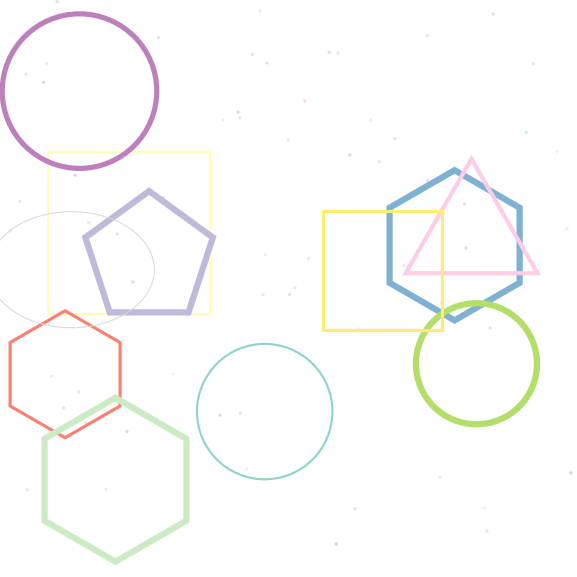[{"shape": "circle", "thickness": 1, "radius": 0.59, "center": [0.458, 0.286]}, {"shape": "square", "thickness": 1, "radius": 0.7, "center": [0.223, 0.596]}, {"shape": "pentagon", "thickness": 3, "radius": 0.58, "center": [0.258, 0.552]}, {"shape": "hexagon", "thickness": 1.5, "radius": 0.55, "center": [0.113, 0.351]}, {"shape": "hexagon", "thickness": 3, "radius": 0.65, "center": [0.787, 0.574]}, {"shape": "circle", "thickness": 3, "radius": 0.52, "center": [0.825, 0.369]}, {"shape": "triangle", "thickness": 2, "radius": 0.66, "center": [0.816, 0.592]}, {"shape": "oval", "thickness": 0.5, "radius": 0.72, "center": [0.124, 0.532]}, {"shape": "circle", "thickness": 2.5, "radius": 0.67, "center": [0.138, 0.841]}, {"shape": "hexagon", "thickness": 3, "radius": 0.71, "center": [0.2, 0.168]}, {"shape": "square", "thickness": 1.5, "radius": 0.52, "center": [0.663, 0.53]}]